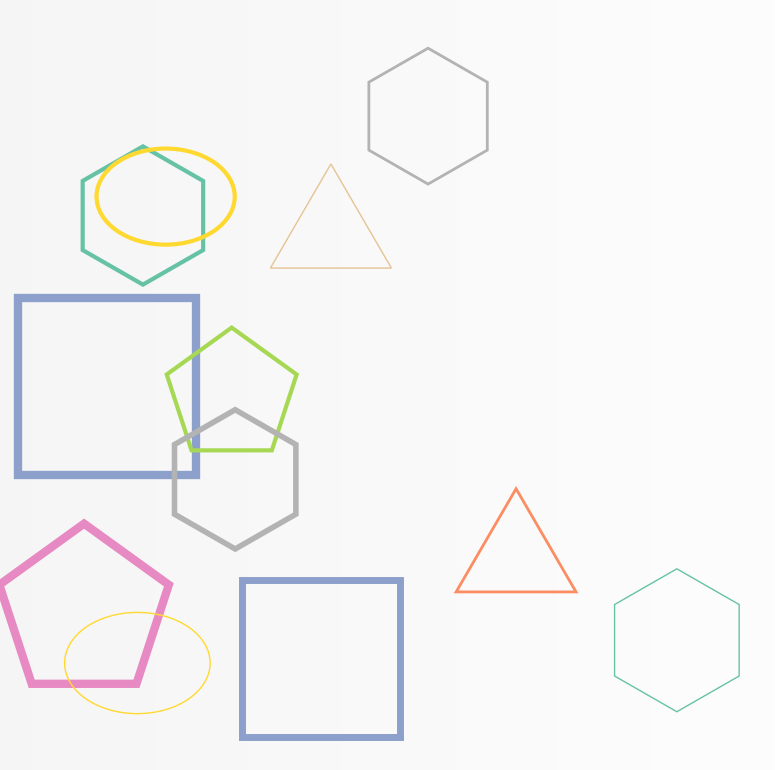[{"shape": "hexagon", "thickness": 1.5, "radius": 0.45, "center": [0.184, 0.72]}, {"shape": "hexagon", "thickness": 0.5, "radius": 0.46, "center": [0.873, 0.168]}, {"shape": "triangle", "thickness": 1, "radius": 0.45, "center": [0.666, 0.276]}, {"shape": "square", "thickness": 3, "radius": 0.57, "center": [0.139, 0.498]}, {"shape": "square", "thickness": 2.5, "radius": 0.51, "center": [0.414, 0.145]}, {"shape": "pentagon", "thickness": 3, "radius": 0.57, "center": [0.108, 0.205]}, {"shape": "pentagon", "thickness": 1.5, "radius": 0.44, "center": [0.299, 0.486]}, {"shape": "oval", "thickness": 0.5, "radius": 0.47, "center": [0.177, 0.139]}, {"shape": "oval", "thickness": 1.5, "radius": 0.45, "center": [0.214, 0.745]}, {"shape": "triangle", "thickness": 0.5, "radius": 0.45, "center": [0.427, 0.697]}, {"shape": "hexagon", "thickness": 1, "radius": 0.44, "center": [0.552, 0.849]}, {"shape": "hexagon", "thickness": 2, "radius": 0.45, "center": [0.303, 0.377]}]